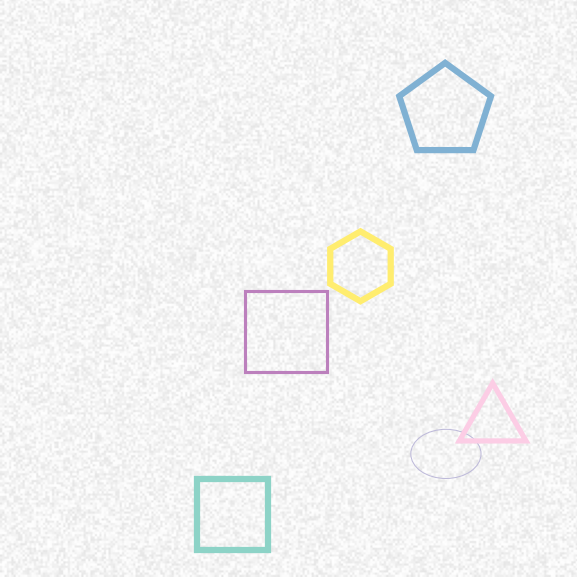[{"shape": "square", "thickness": 3, "radius": 0.31, "center": [0.402, 0.109]}, {"shape": "oval", "thickness": 0.5, "radius": 0.3, "center": [0.772, 0.213]}, {"shape": "pentagon", "thickness": 3, "radius": 0.42, "center": [0.771, 0.807]}, {"shape": "triangle", "thickness": 2.5, "radius": 0.33, "center": [0.853, 0.269]}, {"shape": "square", "thickness": 1.5, "radius": 0.35, "center": [0.495, 0.425]}, {"shape": "hexagon", "thickness": 3, "radius": 0.3, "center": [0.624, 0.538]}]